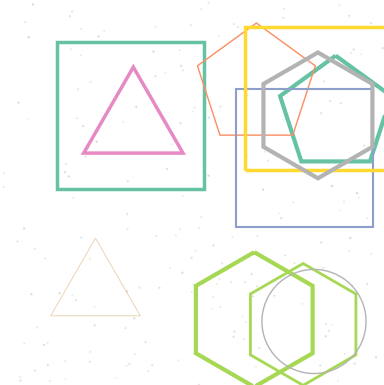[{"shape": "pentagon", "thickness": 3, "radius": 0.76, "center": [0.872, 0.704]}, {"shape": "square", "thickness": 2.5, "radius": 0.95, "center": [0.34, 0.701]}, {"shape": "pentagon", "thickness": 1, "radius": 0.8, "center": [0.666, 0.779]}, {"shape": "square", "thickness": 1.5, "radius": 0.89, "center": [0.791, 0.59]}, {"shape": "triangle", "thickness": 2.5, "radius": 0.74, "center": [0.346, 0.677]}, {"shape": "hexagon", "thickness": 3, "radius": 0.88, "center": [0.66, 0.17]}, {"shape": "hexagon", "thickness": 2, "radius": 0.79, "center": [0.787, 0.157]}, {"shape": "square", "thickness": 2.5, "radius": 0.92, "center": [0.822, 0.744]}, {"shape": "triangle", "thickness": 0.5, "radius": 0.67, "center": [0.248, 0.247]}, {"shape": "circle", "thickness": 1, "radius": 0.68, "center": [0.816, 0.165]}, {"shape": "hexagon", "thickness": 3, "radius": 0.82, "center": [0.826, 0.7]}]